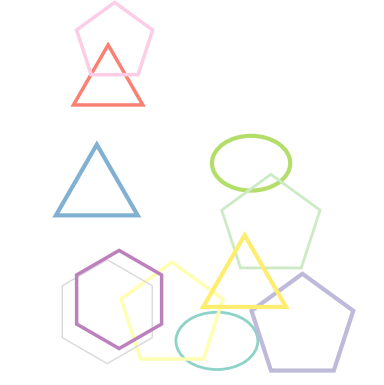[{"shape": "oval", "thickness": 2, "radius": 0.53, "center": [0.563, 0.115]}, {"shape": "pentagon", "thickness": 2.5, "radius": 0.7, "center": [0.447, 0.18]}, {"shape": "pentagon", "thickness": 3, "radius": 0.69, "center": [0.785, 0.15]}, {"shape": "triangle", "thickness": 2.5, "radius": 0.52, "center": [0.281, 0.779]}, {"shape": "triangle", "thickness": 3, "radius": 0.61, "center": [0.251, 0.502]}, {"shape": "oval", "thickness": 3, "radius": 0.51, "center": [0.652, 0.576]}, {"shape": "pentagon", "thickness": 2.5, "radius": 0.52, "center": [0.298, 0.89]}, {"shape": "hexagon", "thickness": 1, "radius": 0.67, "center": [0.279, 0.19]}, {"shape": "hexagon", "thickness": 2.5, "radius": 0.64, "center": [0.309, 0.222]}, {"shape": "pentagon", "thickness": 2, "radius": 0.67, "center": [0.704, 0.413]}, {"shape": "triangle", "thickness": 3, "radius": 0.62, "center": [0.635, 0.265]}]